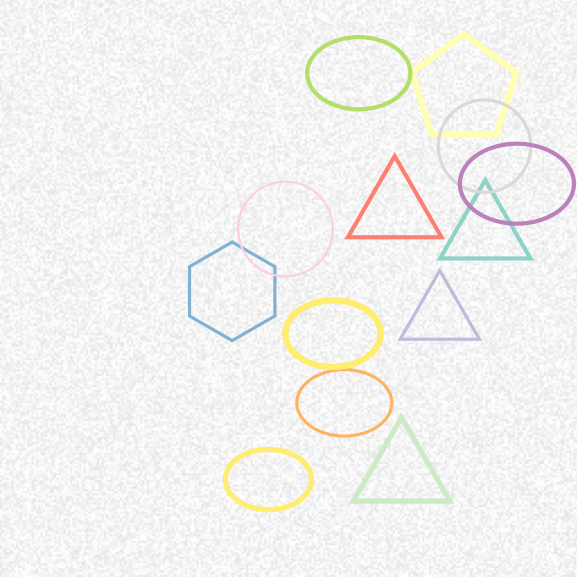[{"shape": "triangle", "thickness": 2, "radius": 0.45, "center": [0.84, 0.597]}, {"shape": "pentagon", "thickness": 3, "radius": 0.48, "center": [0.804, 0.844]}, {"shape": "triangle", "thickness": 1.5, "radius": 0.4, "center": [0.762, 0.451]}, {"shape": "triangle", "thickness": 2, "radius": 0.47, "center": [0.683, 0.635]}, {"shape": "hexagon", "thickness": 1.5, "radius": 0.43, "center": [0.402, 0.495]}, {"shape": "oval", "thickness": 1.5, "radius": 0.41, "center": [0.596, 0.302]}, {"shape": "oval", "thickness": 2, "radius": 0.45, "center": [0.621, 0.872]}, {"shape": "circle", "thickness": 1, "radius": 0.41, "center": [0.494, 0.603]}, {"shape": "circle", "thickness": 1.5, "radius": 0.4, "center": [0.839, 0.746]}, {"shape": "oval", "thickness": 2, "radius": 0.49, "center": [0.895, 0.681]}, {"shape": "triangle", "thickness": 2.5, "radius": 0.48, "center": [0.695, 0.18]}, {"shape": "oval", "thickness": 2.5, "radius": 0.37, "center": [0.465, 0.169]}, {"shape": "oval", "thickness": 3, "radius": 0.41, "center": [0.577, 0.421]}]